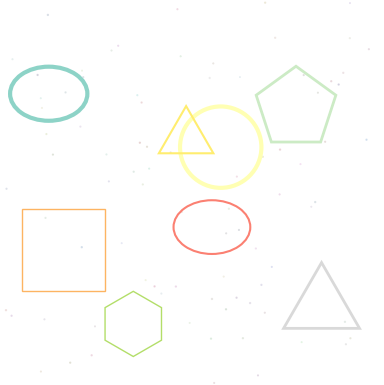[{"shape": "oval", "thickness": 3, "radius": 0.5, "center": [0.127, 0.757]}, {"shape": "circle", "thickness": 3, "radius": 0.53, "center": [0.573, 0.618]}, {"shape": "oval", "thickness": 1.5, "radius": 0.5, "center": [0.55, 0.41]}, {"shape": "square", "thickness": 1, "radius": 0.54, "center": [0.164, 0.35]}, {"shape": "hexagon", "thickness": 1, "radius": 0.42, "center": [0.346, 0.159]}, {"shape": "triangle", "thickness": 2, "radius": 0.57, "center": [0.835, 0.204]}, {"shape": "pentagon", "thickness": 2, "radius": 0.54, "center": [0.769, 0.719]}, {"shape": "triangle", "thickness": 1.5, "radius": 0.41, "center": [0.483, 0.643]}]